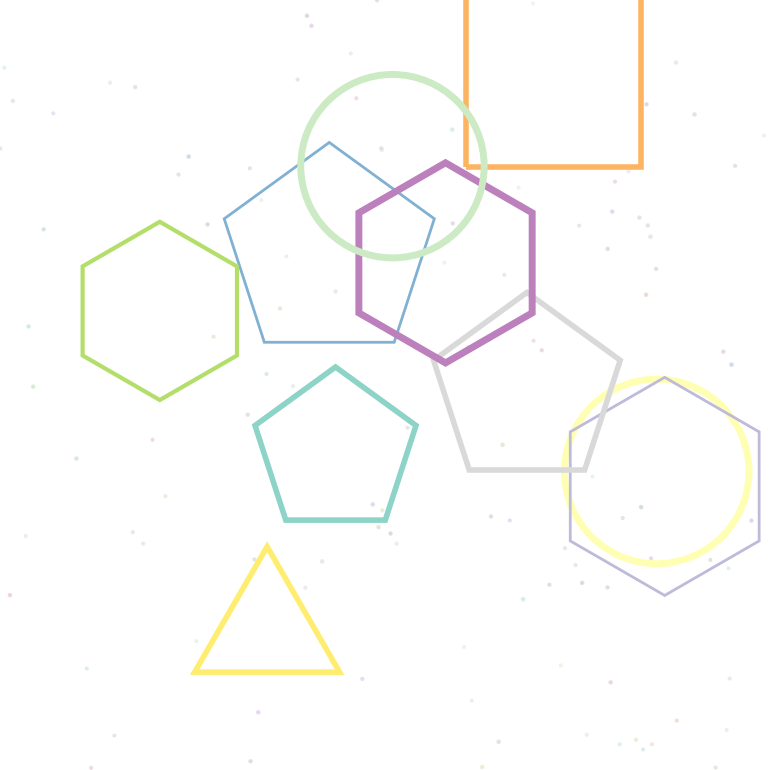[{"shape": "pentagon", "thickness": 2, "radius": 0.55, "center": [0.436, 0.413]}, {"shape": "circle", "thickness": 2.5, "radius": 0.6, "center": [0.853, 0.388]}, {"shape": "hexagon", "thickness": 1, "radius": 0.71, "center": [0.863, 0.368]}, {"shape": "pentagon", "thickness": 1, "radius": 0.72, "center": [0.428, 0.672]}, {"shape": "square", "thickness": 2, "radius": 0.57, "center": [0.719, 0.896]}, {"shape": "hexagon", "thickness": 1.5, "radius": 0.58, "center": [0.208, 0.596]}, {"shape": "pentagon", "thickness": 2, "radius": 0.64, "center": [0.684, 0.493]}, {"shape": "hexagon", "thickness": 2.5, "radius": 0.65, "center": [0.579, 0.659]}, {"shape": "circle", "thickness": 2.5, "radius": 0.6, "center": [0.51, 0.784]}, {"shape": "triangle", "thickness": 2, "radius": 0.54, "center": [0.347, 0.181]}]